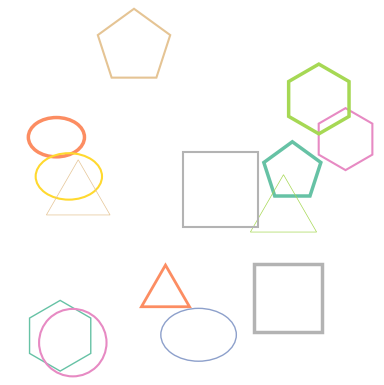[{"shape": "hexagon", "thickness": 1, "radius": 0.46, "center": [0.156, 0.128]}, {"shape": "pentagon", "thickness": 2.5, "radius": 0.39, "center": [0.759, 0.554]}, {"shape": "triangle", "thickness": 2, "radius": 0.36, "center": [0.43, 0.239]}, {"shape": "oval", "thickness": 2.5, "radius": 0.36, "center": [0.147, 0.644]}, {"shape": "oval", "thickness": 1, "radius": 0.49, "center": [0.516, 0.13]}, {"shape": "hexagon", "thickness": 1.5, "radius": 0.4, "center": [0.897, 0.639]}, {"shape": "circle", "thickness": 1.5, "radius": 0.44, "center": [0.189, 0.11]}, {"shape": "triangle", "thickness": 0.5, "radius": 0.5, "center": [0.736, 0.447]}, {"shape": "hexagon", "thickness": 2.5, "radius": 0.45, "center": [0.828, 0.743]}, {"shape": "oval", "thickness": 1.5, "radius": 0.43, "center": [0.179, 0.542]}, {"shape": "pentagon", "thickness": 1.5, "radius": 0.49, "center": [0.348, 0.878]}, {"shape": "triangle", "thickness": 0.5, "radius": 0.48, "center": [0.203, 0.489]}, {"shape": "square", "thickness": 2.5, "radius": 0.44, "center": [0.749, 0.225]}, {"shape": "square", "thickness": 1.5, "radius": 0.49, "center": [0.572, 0.507]}]